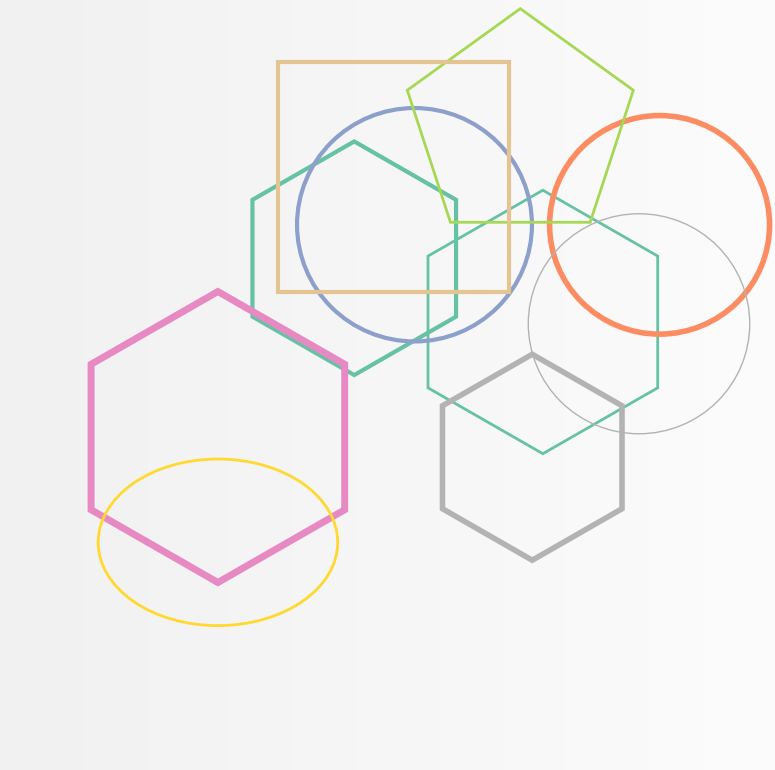[{"shape": "hexagon", "thickness": 1.5, "radius": 0.76, "center": [0.457, 0.665]}, {"shape": "hexagon", "thickness": 1, "radius": 0.86, "center": [0.7, 0.582]}, {"shape": "circle", "thickness": 2, "radius": 0.71, "center": [0.851, 0.708]}, {"shape": "circle", "thickness": 1.5, "radius": 0.76, "center": [0.535, 0.708]}, {"shape": "hexagon", "thickness": 2.5, "radius": 0.94, "center": [0.281, 0.432]}, {"shape": "pentagon", "thickness": 1, "radius": 0.77, "center": [0.671, 0.835]}, {"shape": "oval", "thickness": 1, "radius": 0.77, "center": [0.281, 0.296]}, {"shape": "square", "thickness": 1.5, "radius": 0.75, "center": [0.507, 0.77]}, {"shape": "circle", "thickness": 0.5, "radius": 0.71, "center": [0.825, 0.58]}, {"shape": "hexagon", "thickness": 2, "radius": 0.67, "center": [0.687, 0.406]}]